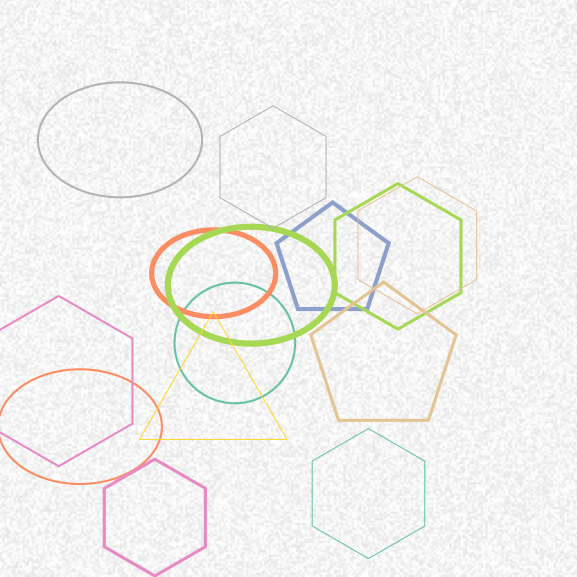[{"shape": "hexagon", "thickness": 0.5, "radius": 0.56, "center": [0.638, 0.145]}, {"shape": "circle", "thickness": 1, "radius": 0.52, "center": [0.407, 0.405]}, {"shape": "oval", "thickness": 1, "radius": 0.71, "center": [0.139, 0.26]}, {"shape": "oval", "thickness": 2.5, "radius": 0.54, "center": [0.37, 0.526]}, {"shape": "pentagon", "thickness": 2, "radius": 0.51, "center": [0.576, 0.547]}, {"shape": "hexagon", "thickness": 1, "radius": 0.74, "center": [0.102, 0.339]}, {"shape": "hexagon", "thickness": 1.5, "radius": 0.51, "center": [0.268, 0.103]}, {"shape": "oval", "thickness": 3, "radius": 0.72, "center": [0.435, 0.505]}, {"shape": "hexagon", "thickness": 1.5, "radius": 0.63, "center": [0.689, 0.555]}, {"shape": "triangle", "thickness": 0.5, "radius": 0.74, "center": [0.369, 0.312]}, {"shape": "pentagon", "thickness": 1.5, "radius": 0.66, "center": [0.664, 0.378]}, {"shape": "hexagon", "thickness": 0.5, "radius": 0.59, "center": [0.723, 0.575]}, {"shape": "hexagon", "thickness": 0.5, "radius": 0.53, "center": [0.473, 0.71]}, {"shape": "oval", "thickness": 1, "radius": 0.71, "center": [0.208, 0.757]}]